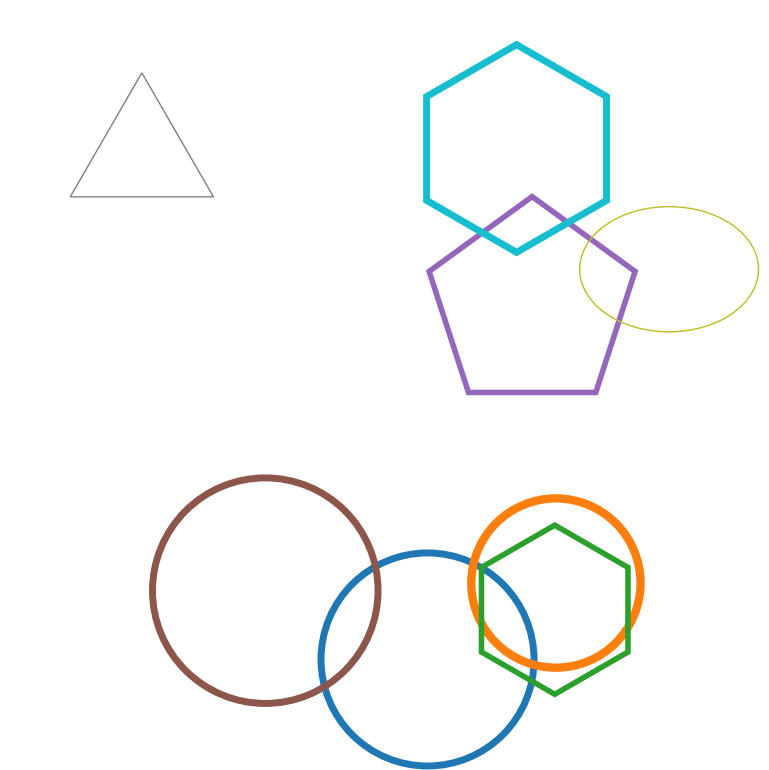[{"shape": "circle", "thickness": 2.5, "radius": 0.69, "center": [0.555, 0.144]}, {"shape": "circle", "thickness": 3, "radius": 0.55, "center": [0.722, 0.243]}, {"shape": "hexagon", "thickness": 2, "radius": 0.55, "center": [0.72, 0.208]}, {"shape": "pentagon", "thickness": 2, "radius": 0.7, "center": [0.691, 0.604]}, {"shape": "circle", "thickness": 2.5, "radius": 0.73, "center": [0.344, 0.233]}, {"shape": "triangle", "thickness": 0.5, "radius": 0.54, "center": [0.184, 0.798]}, {"shape": "oval", "thickness": 0.5, "radius": 0.58, "center": [0.869, 0.65]}, {"shape": "hexagon", "thickness": 2.5, "radius": 0.67, "center": [0.671, 0.807]}]